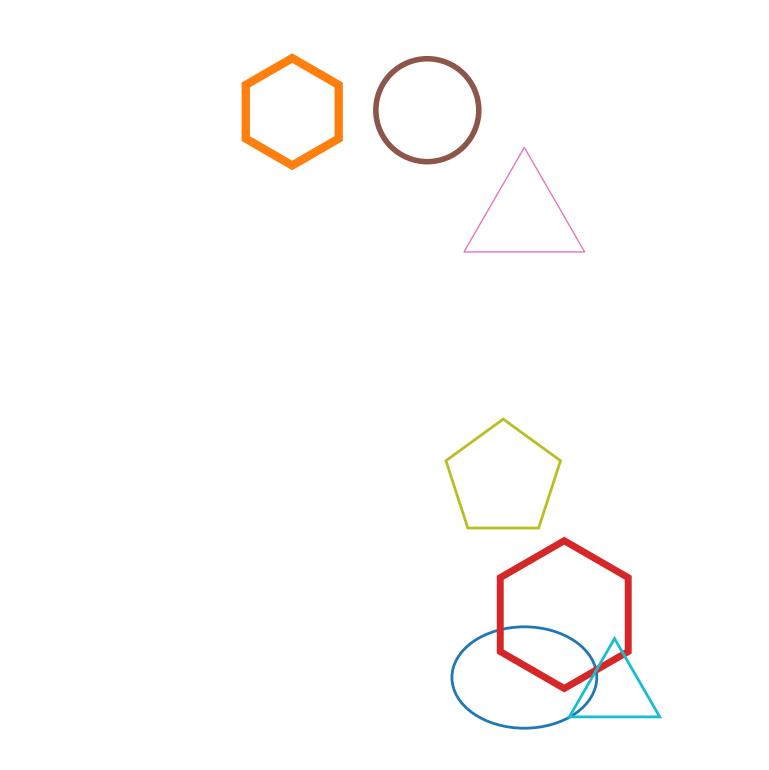[{"shape": "oval", "thickness": 1, "radius": 0.47, "center": [0.681, 0.12]}, {"shape": "hexagon", "thickness": 3, "radius": 0.35, "center": [0.38, 0.855]}, {"shape": "hexagon", "thickness": 2.5, "radius": 0.48, "center": [0.733, 0.202]}, {"shape": "circle", "thickness": 2, "radius": 0.33, "center": [0.555, 0.857]}, {"shape": "triangle", "thickness": 0.5, "radius": 0.45, "center": [0.681, 0.718]}, {"shape": "pentagon", "thickness": 1, "radius": 0.39, "center": [0.654, 0.377]}, {"shape": "triangle", "thickness": 1, "radius": 0.34, "center": [0.798, 0.103]}]